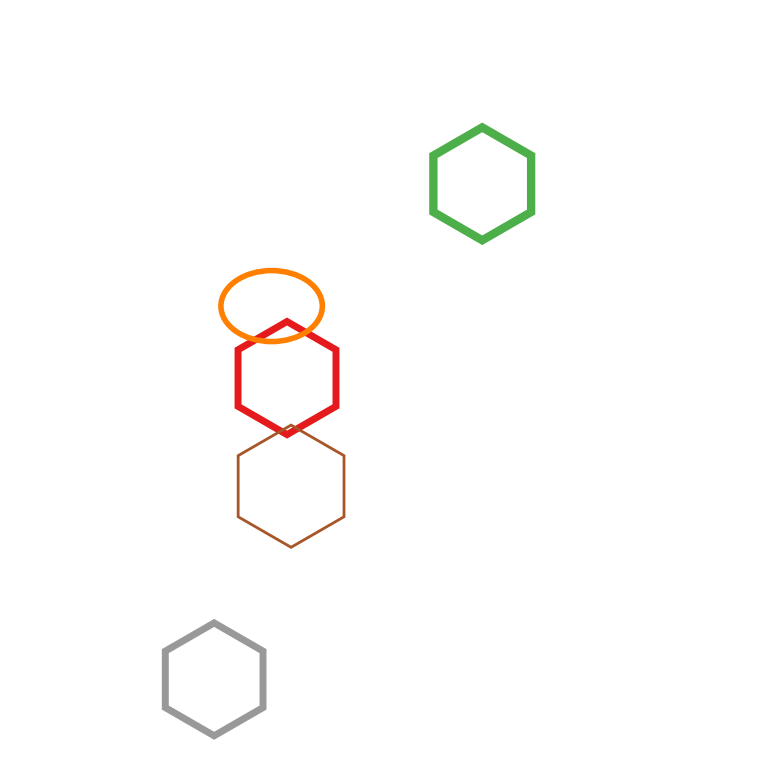[{"shape": "hexagon", "thickness": 2.5, "radius": 0.37, "center": [0.373, 0.509]}, {"shape": "hexagon", "thickness": 3, "radius": 0.37, "center": [0.626, 0.761]}, {"shape": "oval", "thickness": 2, "radius": 0.33, "center": [0.353, 0.603]}, {"shape": "hexagon", "thickness": 1, "radius": 0.4, "center": [0.378, 0.369]}, {"shape": "hexagon", "thickness": 2.5, "radius": 0.37, "center": [0.278, 0.118]}]